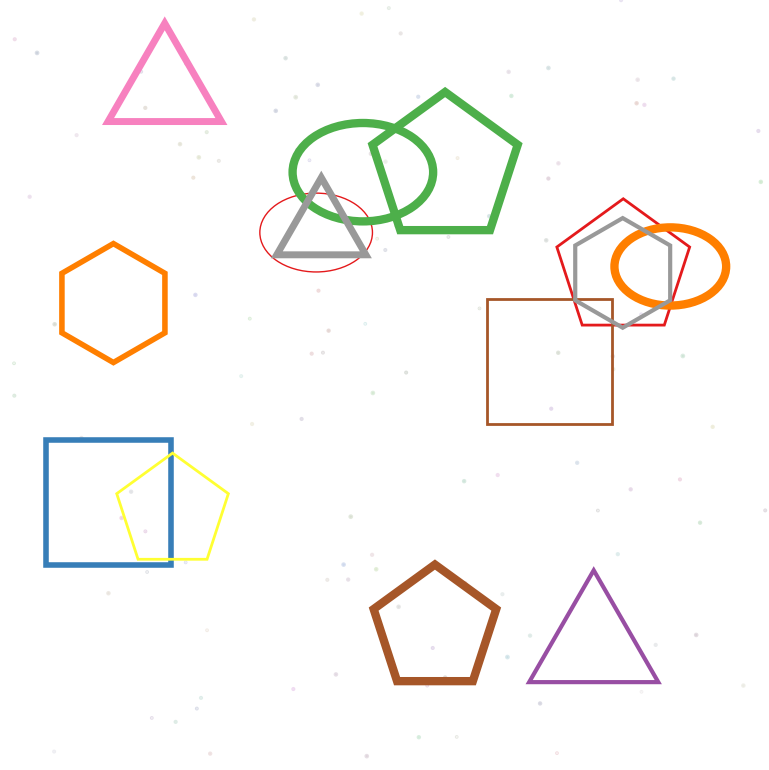[{"shape": "oval", "thickness": 0.5, "radius": 0.37, "center": [0.411, 0.698]}, {"shape": "pentagon", "thickness": 1, "radius": 0.45, "center": [0.809, 0.651]}, {"shape": "square", "thickness": 2, "radius": 0.41, "center": [0.141, 0.347]}, {"shape": "oval", "thickness": 3, "radius": 0.46, "center": [0.471, 0.776]}, {"shape": "pentagon", "thickness": 3, "radius": 0.5, "center": [0.578, 0.781]}, {"shape": "triangle", "thickness": 1.5, "radius": 0.48, "center": [0.771, 0.163]}, {"shape": "hexagon", "thickness": 2, "radius": 0.39, "center": [0.147, 0.606]}, {"shape": "oval", "thickness": 3, "radius": 0.36, "center": [0.871, 0.654]}, {"shape": "pentagon", "thickness": 1, "radius": 0.38, "center": [0.224, 0.335]}, {"shape": "pentagon", "thickness": 3, "radius": 0.42, "center": [0.565, 0.183]}, {"shape": "square", "thickness": 1, "radius": 0.4, "center": [0.714, 0.531]}, {"shape": "triangle", "thickness": 2.5, "radius": 0.43, "center": [0.214, 0.885]}, {"shape": "hexagon", "thickness": 1.5, "radius": 0.36, "center": [0.809, 0.646]}, {"shape": "triangle", "thickness": 2.5, "radius": 0.33, "center": [0.417, 0.702]}]